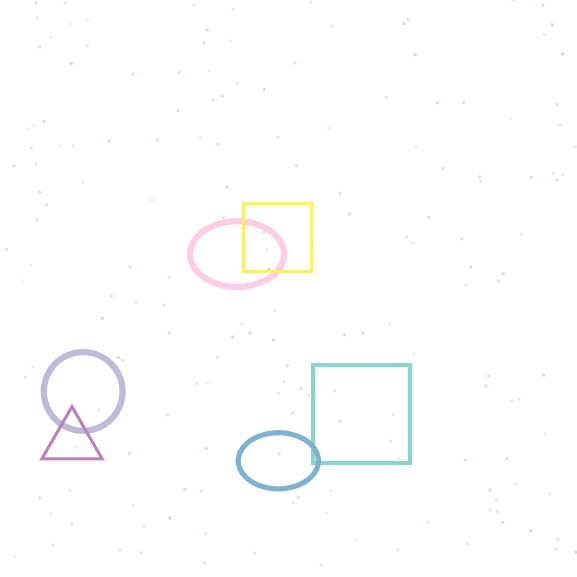[{"shape": "square", "thickness": 2, "radius": 0.42, "center": [0.626, 0.283]}, {"shape": "circle", "thickness": 3, "radius": 0.34, "center": [0.144, 0.321]}, {"shape": "oval", "thickness": 2.5, "radius": 0.35, "center": [0.482, 0.201]}, {"shape": "oval", "thickness": 3, "radius": 0.41, "center": [0.41, 0.559]}, {"shape": "triangle", "thickness": 1.5, "radius": 0.3, "center": [0.125, 0.235]}, {"shape": "square", "thickness": 1.5, "radius": 0.29, "center": [0.48, 0.589]}]